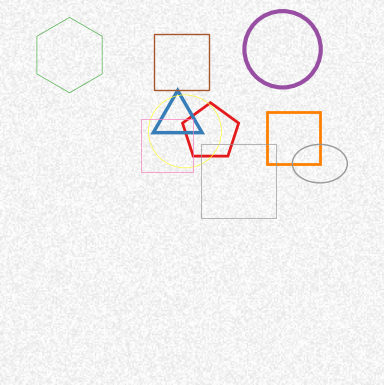[{"shape": "pentagon", "thickness": 2, "radius": 0.38, "center": [0.547, 0.657]}, {"shape": "triangle", "thickness": 2.5, "radius": 0.37, "center": [0.461, 0.692]}, {"shape": "hexagon", "thickness": 0.5, "radius": 0.49, "center": [0.181, 0.857]}, {"shape": "circle", "thickness": 3, "radius": 0.5, "center": [0.734, 0.872]}, {"shape": "square", "thickness": 2, "radius": 0.34, "center": [0.762, 0.641]}, {"shape": "circle", "thickness": 0.5, "radius": 0.47, "center": [0.48, 0.659]}, {"shape": "square", "thickness": 1, "radius": 0.36, "center": [0.472, 0.839]}, {"shape": "square", "thickness": 0.5, "radius": 0.34, "center": [0.434, 0.621]}, {"shape": "oval", "thickness": 1, "radius": 0.36, "center": [0.831, 0.575]}, {"shape": "square", "thickness": 0.5, "radius": 0.48, "center": [0.62, 0.53]}]